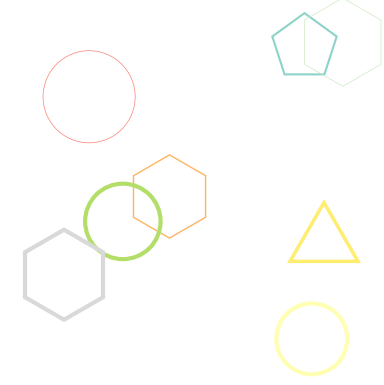[{"shape": "pentagon", "thickness": 1.5, "radius": 0.44, "center": [0.791, 0.878]}, {"shape": "circle", "thickness": 3, "radius": 0.46, "center": [0.81, 0.12]}, {"shape": "circle", "thickness": 0.5, "radius": 0.6, "center": [0.231, 0.749]}, {"shape": "hexagon", "thickness": 1, "radius": 0.54, "center": [0.44, 0.49]}, {"shape": "circle", "thickness": 3, "radius": 0.49, "center": [0.319, 0.425]}, {"shape": "hexagon", "thickness": 3, "radius": 0.58, "center": [0.166, 0.286]}, {"shape": "hexagon", "thickness": 0.5, "radius": 0.57, "center": [0.89, 0.89]}, {"shape": "triangle", "thickness": 2.5, "radius": 0.51, "center": [0.842, 0.372]}]